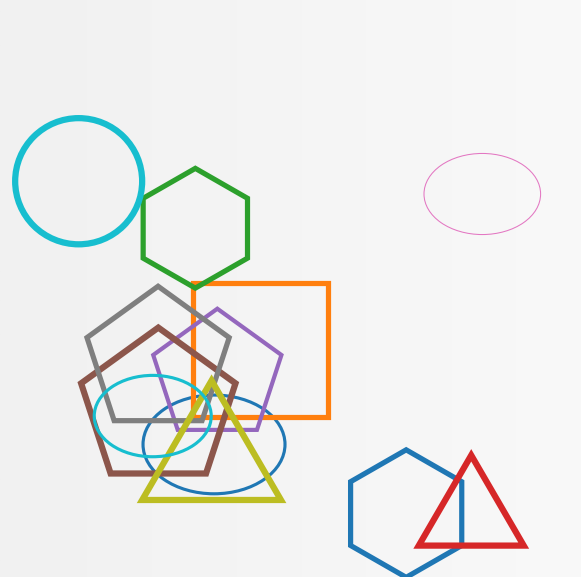[{"shape": "hexagon", "thickness": 2.5, "radius": 0.55, "center": [0.699, 0.11]}, {"shape": "oval", "thickness": 1.5, "radius": 0.61, "center": [0.368, 0.23]}, {"shape": "square", "thickness": 2.5, "radius": 0.58, "center": [0.448, 0.393]}, {"shape": "hexagon", "thickness": 2.5, "radius": 0.52, "center": [0.336, 0.604]}, {"shape": "triangle", "thickness": 3, "radius": 0.52, "center": [0.811, 0.106]}, {"shape": "pentagon", "thickness": 2, "radius": 0.58, "center": [0.374, 0.349]}, {"shape": "pentagon", "thickness": 3, "radius": 0.7, "center": [0.272, 0.292]}, {"shape": "oval", "thickness": 0.5, "radius": 0.5, "center": [0.83, 0.663]}, {"shape": "pentagon", "thickness": 2.5, "radius": 0.64, "center": [0.272, 0.375]}, {"shape": "triangle", "thickness": 3, "radius": 0.69, "center": [0.364, 0.202]}, {"shape": "circle", "thickness": 3, "radius": 0.55, "center": [0.135, 0.685]}, {"shape": "oval", "thickness": 1.5, "radius": 0.5, "center": [0.263, 0.279]}]